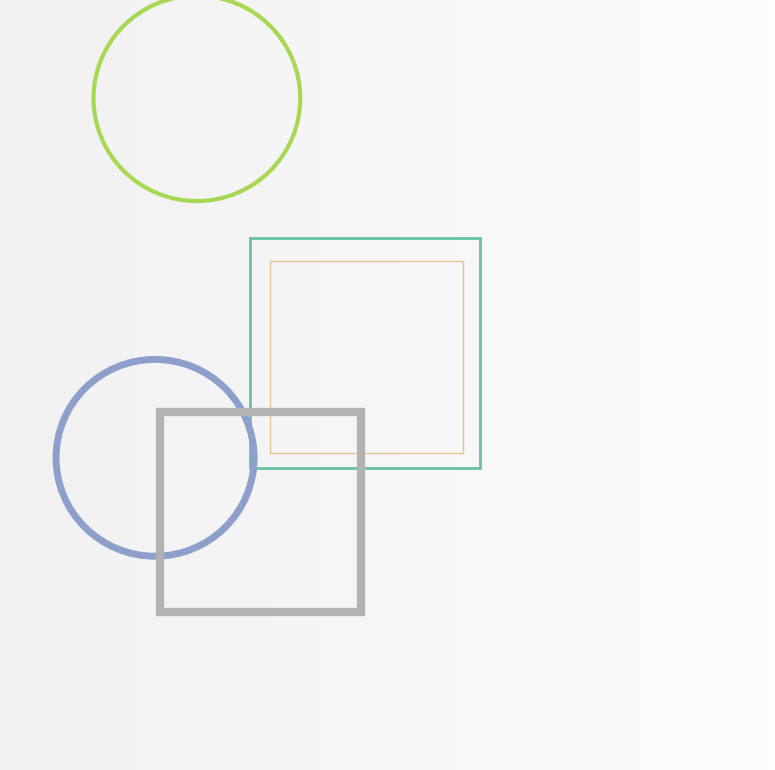[{"shape": "square", "thickness": 1, "radius": 0.74, "center": [0.471, 0.542]}, {"shape": "circle", "thickness": 2.5, "radius": 0.64, "center": [0.2, 0.405]}, {"shape": "circle", "thickness": 1.5, "radius": 0.67, "center": [0.254, 0.872]}, {"shape": "square", "thickness": 0.5, "radius": 0.63, "center": [0.473, 0.537]}, {"shape": "square", "thickness": 3, "radius": 0.65, "center": [0.336, 0.335]}]